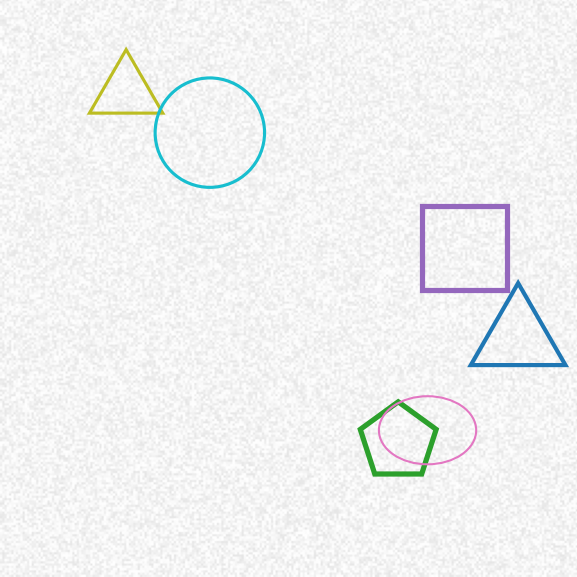[{"shape": "triangle", "thickness": 2, "radius": 0.47, "center": [0.897, 0.414]}, {"shape": "pentagon", "thickness": 2.5, "radius": 0.35, "center": [0.69, 0.234]}, {"shape": "square", "thickness": 2.5, "radius": 0.37, "center": [0.805, 0.57]}, {"shape": "oval", "thickness": 1, "radius": 0.42, "center": [0.74, 0.254]}, {"shape": "triangle", "thickness": 1.5, "radius": 0.37, "center": [0.218, 0.84]}, {"shape": "circle", "thickness": 1.5, "radius": 0.47, "center": [0.363, 0.769]}]